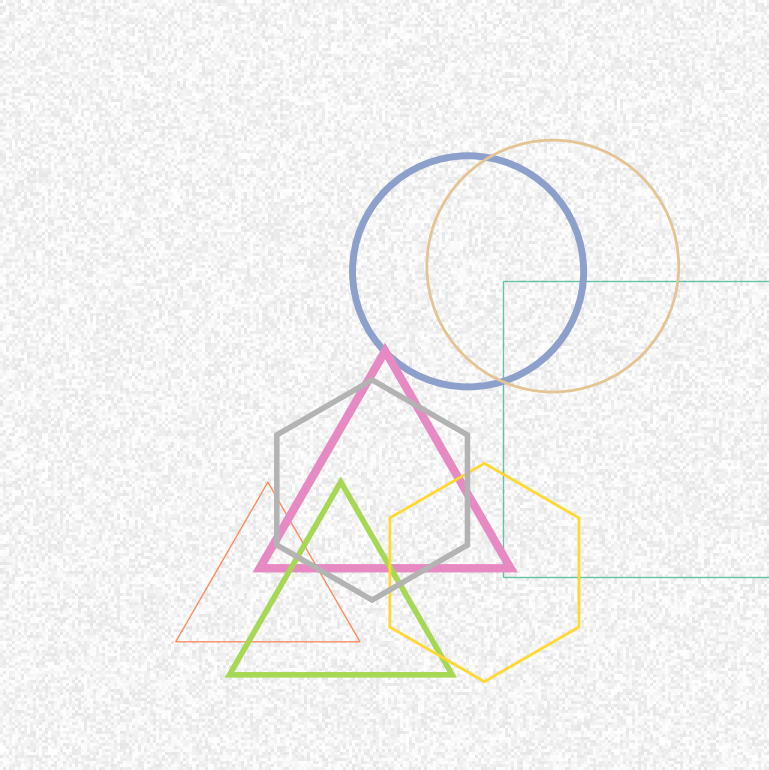[{"shape": "square", "thickness": 0.5, "radius": 0.96, "center": [0.846, 0.443]}, {"shape": "triangle", "thickness": 0.5, "radius": 0.69, "center": [0.348, 0.236]}, {"shape": "circle", "thickness": 2.5, "radius": 0.75, "center": [0.608, 0.648]}, {"shape": "triangle", "thickness": 3, "radius": 0.94, "center": [0.5, 0.356]}, {"shape": "triangle", "thickness": 2, "radius": 0.83, "center": [0.443, 0.207]}, {"shape": "hexagon", "thickness": 1, "radius": 0.71, "center": [0.629, 0.256]}, {"shape": "circle", "thickness": 1, "radius": 0.82, "center": [0.718, 0.654]}, {"shape": "hexagon", "thickness": 2, "radius": 0.71, "center": [0.483, 0.364]}]